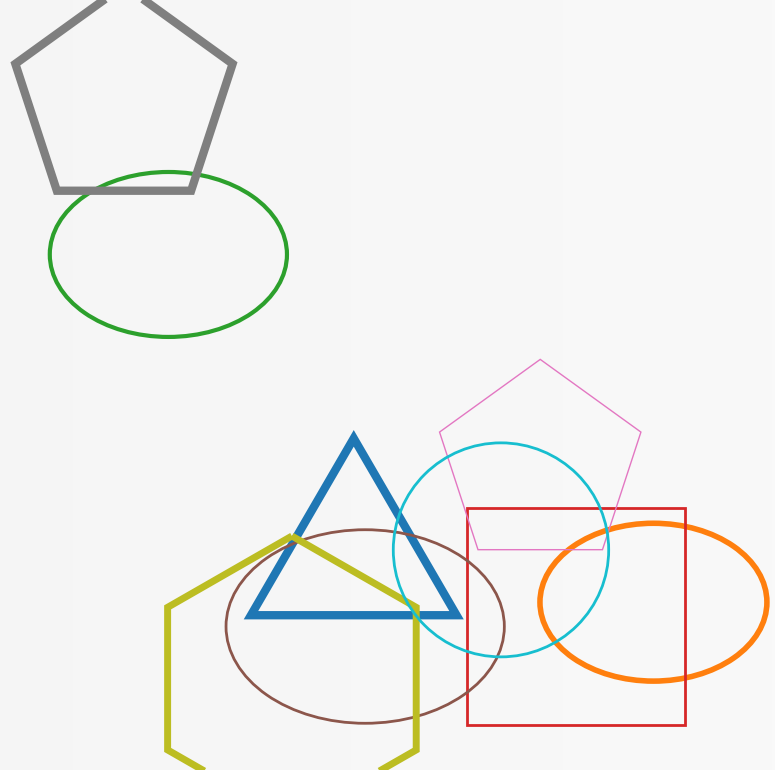[{"shape": "triangle", "thickness": 3, "radius": 0.77, "center": [0.456, 0.278]}, {"shape": "oval", "thickness": 2, "radius": 0.73, "center": [0.843, 0.218]}, {"shape": "oval", "thickness": 1.5, "radius": 0.77, "center": [0.217, 0.67]}, {"shape": "square", "thickness": 1, "radius": 0.7, "center": [0.743, 0.199]}, {"shape": "oval", "thickness": 1, "radius": 0.9, "center": [0.471, 0.186]}, {"shape": "pentagon", "thickness": 0.5, "radius": 0.68, "center": [0.697, 0.397]}, {"shape": "pentagon", "thickness": 3, "radius": 0.74, "center": [0.16, 0.872]}, {"shape": "hexagon", "thickness": 2.5, "radius": 0.93, "center": [0.377, 0.119]}, {"shape": "circle", "thickness": 1, "radius": 0.69, "center": [0.646, 0.286]}]